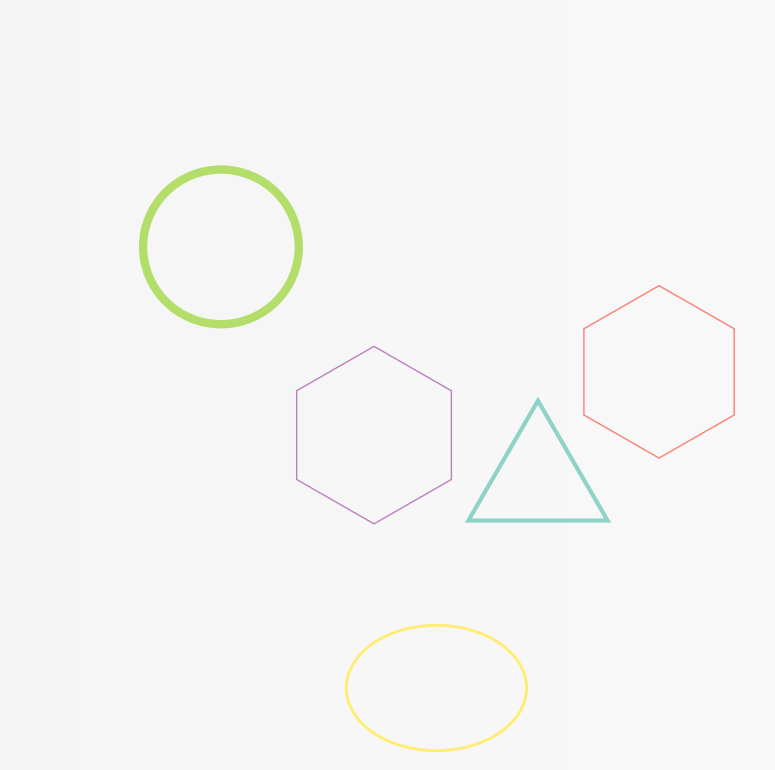[{"shape": "triangle", "thickness": 1.5, "radius": 0.52, "center": [0.694, 0.376]}, {"shape": "hexagon", "thickness": 0.5, "radius": 0.56, "center": [0.85, 0.517]}, {"shape": "circle", "thickness": 3, "radius": 0.5, "center": [0.285, 0.679]}, {"shape": "hexagon", "thickness": 0.5, "radius": 0.58, "center": [0.483, 0.435]}, {"shape": "oval", "thickness": 1, "radius": 0.58, "center": [0.563, 0.107]}]